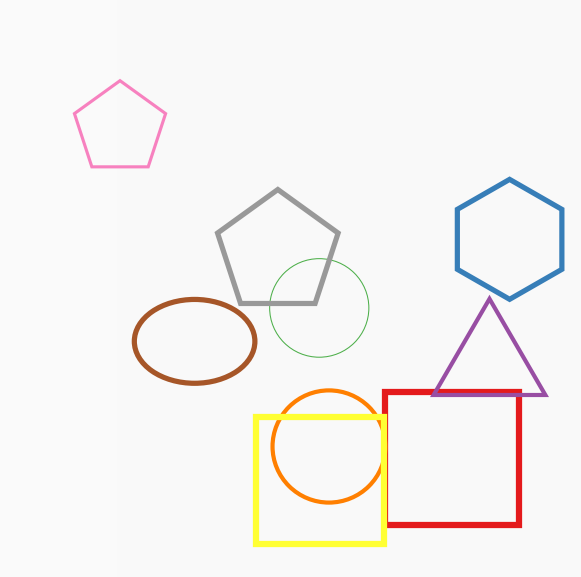[{"shape": "square", "thickness": 3, "radius": 0.58, "center": [0.778, 0.205]}, {"shape": "hexagon", "thickness": 2.5, "radius": 0.52, "center": [0.877, 0.585]}, {"shape": "circle", "thickness": 0.5, "radius": 0.43, "center": [0.549, 0.466]}, {"shape": "triangle", "thickness": 2, "radius": 0.55, "center": [0.842, 0.371]}, {"shape": "circle", "thickness": 2, "radius": 0.49, "center": [0.566, 0.226]}, {"shape": "square", "thickness": 3, "radius": 0.55, "center": [0.551, 0.167]}, {"shape": "oval", "thickness": 2.5, "radius": 0.52, "center": [0.335, 0.408]}, {"shape": "pentagon", "thickness": 1.5, "radius": 0.41, "center": [0.206, 0.777]}, {"shape": "pentagon", "thickness": 2.5, "radius": 0.55, "center": [0.478, 0.562]}]